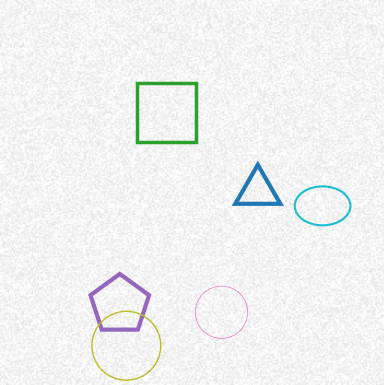[{"shape": "triangle", "thickness": 3, "radius": 0.34, "center": [0.67, 0.504]}, {"shape": "square", "thickness": 2.5, "radius": 0.38, "center": [0.433, 0.708]}, {"shape": "pentagon", "thickness": 3, "radius": 0.4, "center": [0.311, 0.209]}, {"shape": "circle", "thickness": 0.5, "radius": 0.34, "center": [0.575, 0.189]}, {"shape": "circle", "thickness": 1, "radius": 0.45, "center": [0.328, 0.102]}, {"shape": "oval", "thickness": 1.5, "radius": 0.36, "center": [0.838, 0.465]}]